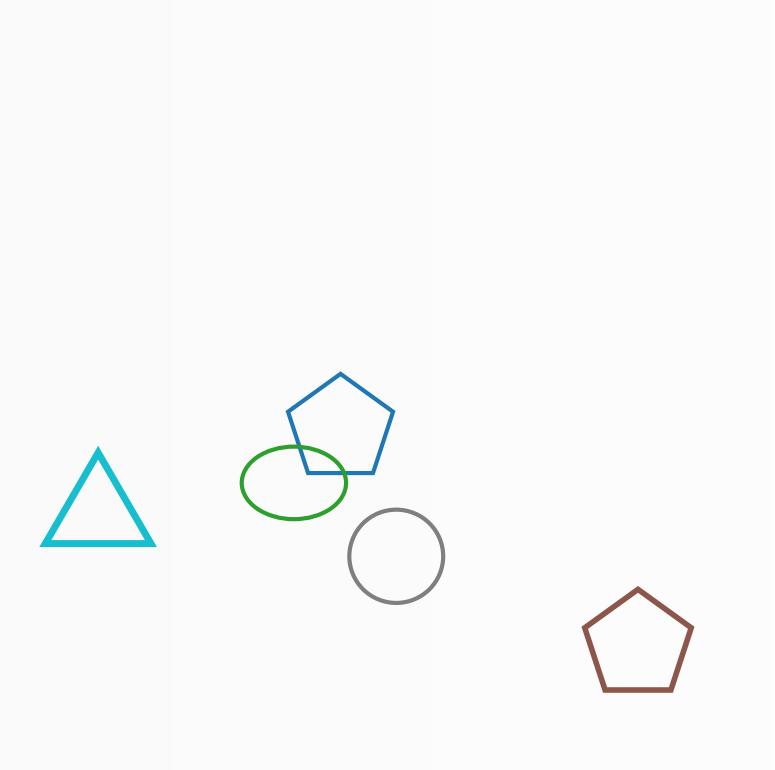[{"shape": "pentagon", "thickness": 1.5, "radius": 0.36, "center": [0.439, 0.443]}, {"shape": "oval", "thickness": 1.5, "radius": 0.34, "center": [0.379, 0.373]}, {"shape": "pentagon", "thickness": 2, "radius": 0.36, "center": [0.823, 0.162]}, {"shape": "circle", "thickness": 1.5, "radius": 0.3, "center": [0.511, 0.278]}, {"shape": "triangle", "thickness": 2.5, "radius": 0.39, "center": [0.127, 0.333]}]